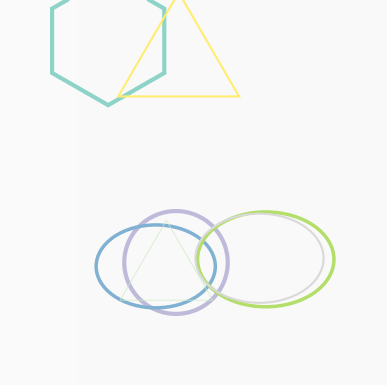[{"shape": "hexagon", "thickness": 3, "radius": 0.84, "center": [0.279, 0.894]}, {"shape": "circle", "thickness": 3, "radius": 0.67, "center": [0.454, 0.318]}, {"shape": "oval", "thickness": 2.5, "radius": 0.77, "center": [0.402, 0.308]}, {"shape": "oval", "thickness": 2.5, "radius": 0.88, "center": [0.686, 0.326]}, {"shape": "oval", "thickness": 1.5, "radius": 0.83, "center": [0.67, 0.329]}, {"shape": "triangle", "thickness": 0.5, "radius": 0.69, "center": [0.429, 0.289]}, {"shape": "triangle", "thickness": 1.5, "radius": 0.9, "center": [0.461, 0.84]}]